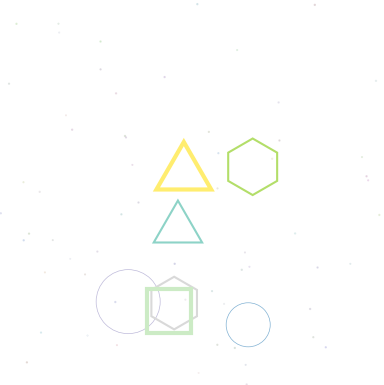[{"shape": "triangle", "thickness": 1.5, "radius": 0.36, "center": [0.462, 0.406]}, {"shape": "circle", "thickness": 0.5, "radius": 0.42, "center": [0.333, 0.217]}, {"shape": "circle", "thickness": 0.5, "radius": 0.29, "center": [0.645, 0.156]}, {"shape": "hexagon", "thickness": 1.5, "radius": 0.37, "center": [0.656, 0.567]}, {"shape": "hexagon", "thickness": 1.5, "radius": 0.34, "center": [0.452, 0.213]}, {"shape": "square", "thickness": 3, "radius": 0.29, "center": [0.439, 0.191]}, {"shape": "triangle", "thickness": 3, "radius": 0.41, "center": [0.477, 0.549]}]